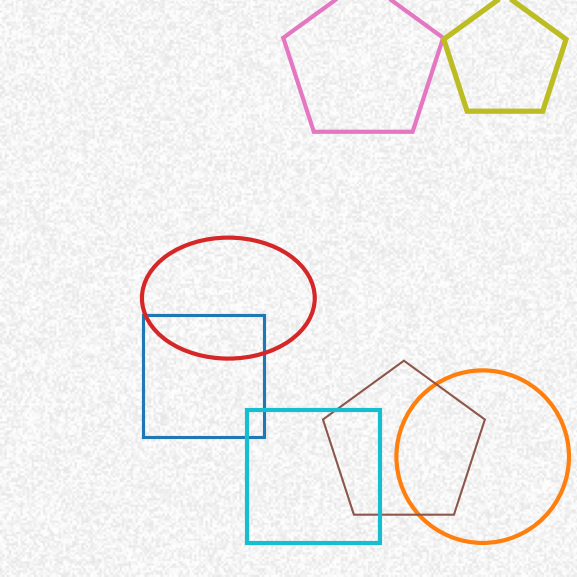[{"shape": "square", "thickness": 1.5, "radius": 0.53, "center": [0.352, 0.348]}, {"shape": "circle", "thickness": 2, "radius": 0.75, "center": [0.836, 0.208]}, {"shape": "oval", "thickness": 2, "radius": 0.75, "center": [0.395, 0.483]}, {"shape": "pentagon", "thickness": 1, "radius": 0.74, "center": [0.699, 0.227]}, {"shape": "pentagon", "thickness": 2, "radius": 0.73, "center": [0.629, 0.889]}, {"shape": "pentagon", "thickness": 2.5, "radius": 0.56, "center": [0.874, 0.897]}, {"shape": "square", "thickness": 2, "radius": 0.57, "center": [0.543, 0.173]}]